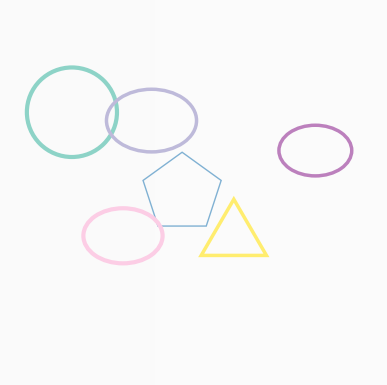[{"shape": "circle", "thickness": 3, "radius": 0.58, "center": [0.186, 0.708]}, {"shape": "oval", "thickness": 2.5, "radius": 0.58, "center": [0.391, 0.687]}, {"shape": "pentagon", "thickness": 1, "radius": 0.53, "center": [0.47, 0.499]}, {"shape": "oval", "thickness": 3, "radius": 0.51, "center": [0.317, 0.388]}, {"shape": "oval", "thickness": 2.5, "radius": 0.47, "center": [0.814, 0.609]}, {"shape": "triangle", "thickness": 2.5, "radius": 0.49, "center": [0.603, 0.385]}]